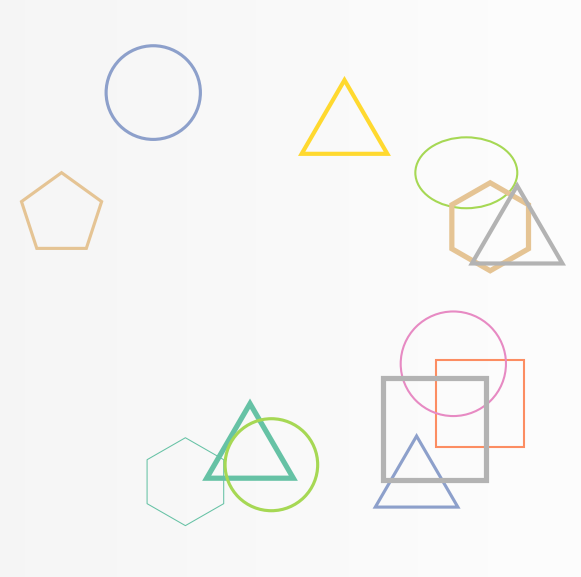[{"shape": "hexagon", "thickness": 0.5, "radius": 0.38, "center": [0.319, 0.165]}, {"shape": "triangle", "thickness": 2.5, "radius": 0.43, "center": [0.43, 0.214]}, {"shape": "square", "thickness": 1, "radius": 0.38, "center": [0.827, 0.3]}, {"shape": "triangle", "thickness": 1.5, "radius": 0.41, "center": [0.717, 0.162]}, {"shape": "circle", "thickness": 1.5, "radius": 0.41, "center": [0.264, 0.839]}, {"shape": "circle", "thickness": 1, "radius": 0.45, "center": [0.78, 0.369]}, {"shape": "oval", "thickness": 1, "radius": 0.44, "center": [0.802, 0.7]}, {"shape": "circle", "thickness": 1.5, "radius": 0.4, "center": [0.467, 0.194]}, {"shape": "triangle", "thickness": 2, "radius": 0.43, "center": [0.593, 0.775]}, {"shape": "hexagon", "thickness": 2.5, "radius": 0.38, "center": [0.843, 0.606]}, {"shape": "pentagon", "thickness": 1.5, "radius": 0.36, "center": [0.106, 0.628]}, {"shape": "square", "thickness": 2.5, "radius": 0.44, "center": [0.748, 0.257]}, {"shape": "triangle", "thickness": 2, "radius": 0.45, "center": [0.89, 0.588]}]